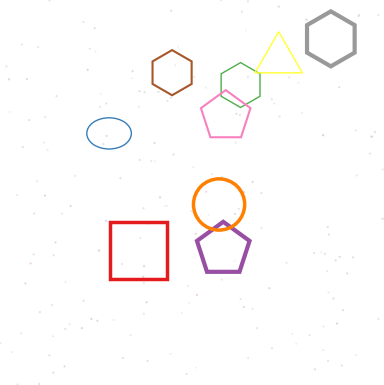[{"shape": "square", "thickness": 2.5, "radius": 0.37, "center": [0.36, 0.35]}, {"shape": "oval", "thickness": 1, "radius": 0.29, "center": [0.283, 0.654]}, {"shape": "hexagon", "thickness": 1, "radius": 0.29, "center": [0.625, 0.779]}, {"shape": "pentagon", "thickness": 3, "radius": 0.36, "center": [0.58, 0.352]}, {"shape": "circle", "thickness": 2.5, "radius": 0.33, "center": [0.569, 0.469]}, {"shape": "triangle", "thickness": 1, "radius": 0.36, "center": [0.724, 0.846]}, {"shape": "hexagon", "thickness": 1.5, "radius": 0.29, "center": [0.447, 0.811]}, {"shape": "pentagon", "thickness": 1.5, "radius": 0.34, "center": [0.586, 0.698]}, {"shape": "hexagon", "thickness": 3, "radius": 0.36, "center": [0.859, 0.899]}]